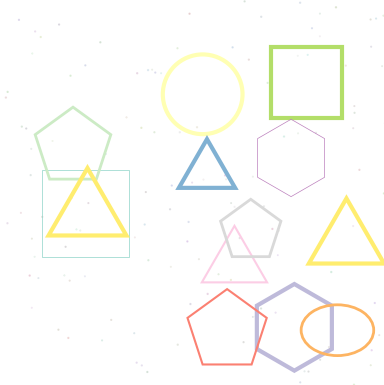[{"shape": "square", "thickness": 0.5, "radius": 0.57, "center": [0.223, 0.445]}, {"shape": "circle", "thickness": 3, "radius": 0.52, "center": [0.526, 0.755]}, {"shape": "hexagon", "thickness": 3, "radius": 0.56, "center": [0.765, 0.15]}, {"shape": "pentagon", "thickness": 1.5, "radius": 0.54, "center": [0.59, 0.141]}, {"shape": "triangle", "thickness": 3, "radius": 0.42, "center": [0.538, 0.554]}, {"shape": "oval", "thickness": 2, "radius": 0.47, "center": [0.876, 0.142]}, {"shape": "square", "thickness": 3, "radius": 0.46, "center": [0.796, 0.786]}, {"shape": "triangle", "thickness": 1.5, "radius": 0.49, "center": [0.609, 0.315]}, {"shape": "pentagon", "thickness": 2, "radius": 0.41, "center": [0.651, 0.4]}, {"shape": "hexagon", "thickness": 0.5, "radius": 0.5, "center": [0.756, 0.59]}, {"shape": "pentagon", "thickness": 2, "radius": 0.52, "center": [0.19, 0.618]}, {"shape": "triangle", "thickness": 3, "radius": 0.58, "center": [0.227, 0.447]}, {"shape": "triangle", "thickness": 3, "radius": 0.56, "center": [0.9, 0.372]}]